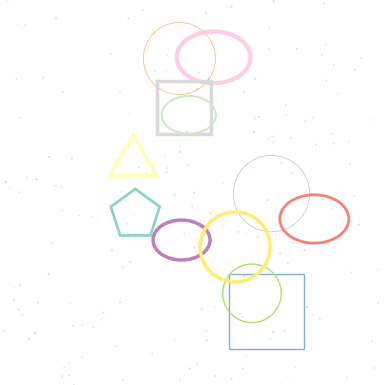[{"shape": "pentagon", "thickness": 2, "radius": 0.33, "center": [0.351, 0.443]}, {"shape": "triangle", "thickness": 2.5, "radius": 0.35, "center": [0.346, 0.579]}, {"shape": "circle", "thickness": 0.5, "radius": 0.5, "center": [0.705, 0.497]}, {"shape": "oval", "thickness": 2, "radius": 0.45, "center": [0.816, 0.431]}, {"shape": "square", "thickness": 1, "radius": 0.49, "center": [0.693, 0.19]}, {"shape": "circle", "thickness": 0.5, "radius": 0.47, "center": [0.466, 0.848]}, {"shape": "circle", "thickness": 1, "radius": 0.38, "center": [0.654, 0.238]}, {"shape": "oval", "thickness": 3, "radius": 0.48, "center": [0.555, 0.851]}, {"shape": "square", "thickness": 2.5, "radius": 0.35, "center": [0.478, 0.721]}, {"shape": "oval", "thickness": 2.5, "radius": 0.37, "center": [0.472, 0.377]}, {"shape": "oval", "thickness": 1.5, "radius": 0.35, "center": [0.49, 0.701]}, {"shape": "circle", "thickness": 2.5, "radius": 0.45, "center": [0.611, 0.359]}]